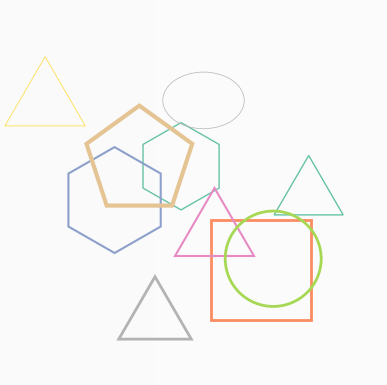[{"shape": "hexagon", "thickness": 1, "radius": 0.57, "center": [0.467, 0.568]}, {"shape": "triangle", "thickness": 1, "radius": 0.51, "center": [0.797, 0.493]}, {"shape": "square", "thickness": 2, "radius": 0.64, "center": [0.673, 0.299]}, {"shape": "hexagon", "thickness": 1.5, "radius": 0.69, "center": [0.296, 0.48]}, {"shape": "triangle", "thickness": 1.5, "radius": 0.59, "center": [0.554, 0.394]}, {"shape": "circle", "thickness": 2, "radius": 0.62, "center": [0.705, 0.328]}, {"shape": "triangle", "thickness": 0.5, "radius": 0.6, "center": [0.116, 0.733]}, {"shape": "pentagon", "thickness": 3, "radius": 0.72, "center": [0.36, 0.582]}, {"shape": "oval", "thickness": 0.5, "radius": 0.53, "center": [0.525, 0.739]}, {"shape": "triangle", "thickness": 2, "radius": 0.54, "center": [0.4, 0.173]}]